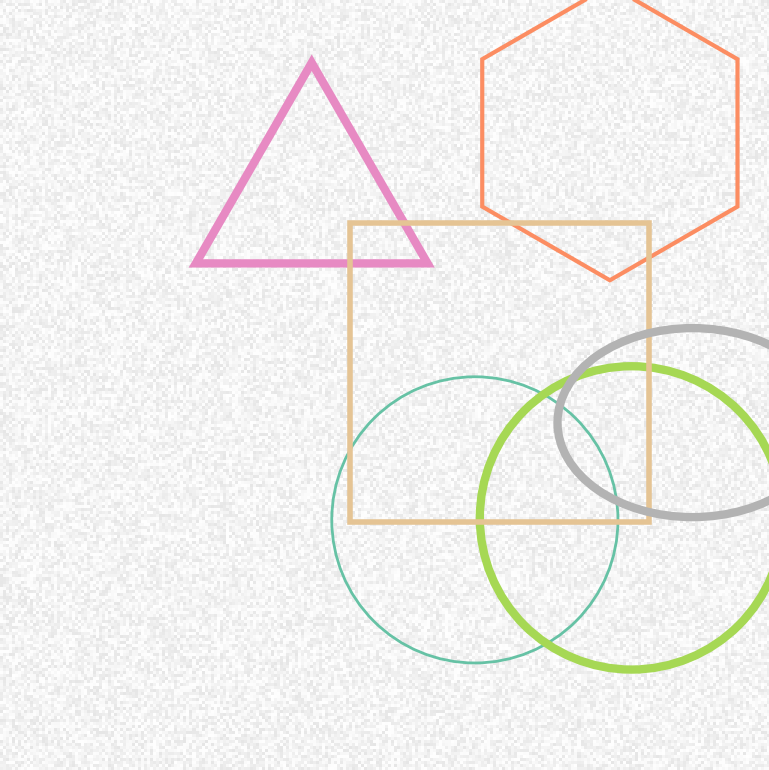[{"shape": "circle", "thickness": 1, "radius": 0.93, "center": [0.617, 0.325]}, {"shape": "hexagon", "thickness": 1.5, "radius": 0.96, "center": [0.792, 0.827]}, {"shape": "triangle", "thickness": 3, "radius": 0.87, "center": [0.405, 0.745]}, {"shape": "circle", "thickness": 3, "radius": 0.98, "center": [0.82, 0.327]}, {"shape": "square", "thickness": 2, "radius": 0.97, "center": [0.649, 0.516]}, {"shape": "oval", "thickness": 3, "radius": 0.88, "center": [0.899, 0.451]}]